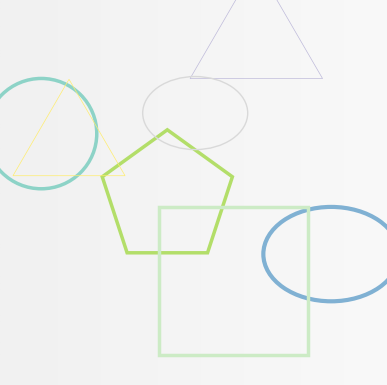[{"shape": "circle", "thickness": 2.5, "radius": 0.72, "center": [0.106, 0.653]}, {"shape": "triangle", "thickness": 0.5, "radius": 0.99, "center": [0.661, 0.895]}, {"shape": "oval", "thickness": 3, "radius": 0.88, "center": [0.855, 0.34]}, {"shape": "pentagon", "thickness": 2.5, "radius": 0.88, "center": [0.432, 0.486]}, {"shape": "oval", "thickness": 1, "radius": 0.68, "center": [0.504, 0.706]}, {"shape": "square", "thickness": 2.5, "radius": 0.96, "center": [0.603, 0.27]}, {"shape": "triangle", "thickness": 0.5, "radius": 0.83, "center": [0.178, 0.627]}]